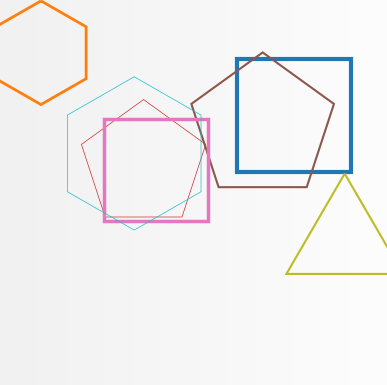[{"shape": "square", "thickness": 3, "radius": 0.74, "center": [0.758, 0.7]}, {"shape": "hexagon", "thickness": 2, "radius": 0.67, "center": [0.106, 0.863]}, {"shape": "pentagon", "thickness": 0.5, "radius": 0.84, "center": [0.37, 0.573]}, {"shape": "pentagon", "thickness": 1.5, "radius": 0.97, "center": [0.678, 0.67]}, {"shape": "square", "thickness": 2.5, "radius": 0.67, "center": [0.403, 0.558]}, {"shape": "triangle", "thickness": 1.5, "radius": 0.87, "center": [0.889, 0.375]}, {"shape": "hexagon", "thickness": 0.5, "radius": 1.0, "center": [0.346, 0.602]}]